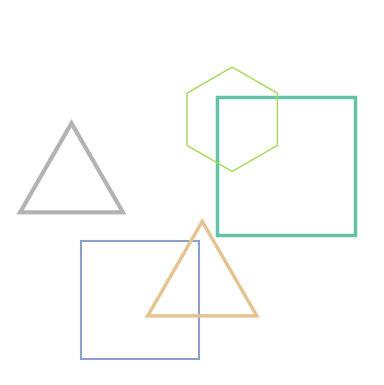[{"shape": "square", "thickness": 2.5, "radius": 0.9, "center": [0.743, 0.569]}, {"shape": "square", "thickness": 1.5, "radius": 0.76, "center": [0.364, 0.22]}, {"shape": "hexagon", "thickness": 1, "radius": 0.68, "center": [0.603, 0.69]}, {"shape": "triangle", "thickness": 2.5, "radius": 0.82, "center": [0.525, 0.261]}, {"shape": "triangle", "thickness": 3, "radius": 0.77, "center": [0.186, 0.526]}]